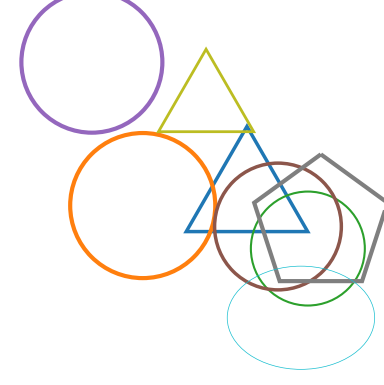[{"shape": "triangle", "thickness": 2.5, "radius": 0.91, "center": [0.641, 0.49]}, {"shape": "circle", "thickness": 3, "radius": 0.94, "center": [0.371, 0.466]}, {"shape": "circle", "thickness": 1.5, "radius": 0.74, "center": [0.8, 0.354]}, {"shape": "circle", "thickness": 3, "radius": 0.92, "center": [0.239, 0.838]}, {"shape": "circle", "thickness": 2.5, "radius": 0.82, "center": [0.722, 0.412]}, {"shape": "pentagon", "thickness": 3, "radius": 0.91, "center": [0.833, 0.417]}, {"shape": "triangle", "thickness": 2, "radius": 0.71, "center": [0.535, 0.729]}, {"shape": "oval", "thickness": 0.5, "radius": 0.96, "center": [0.782, 0.175]}]